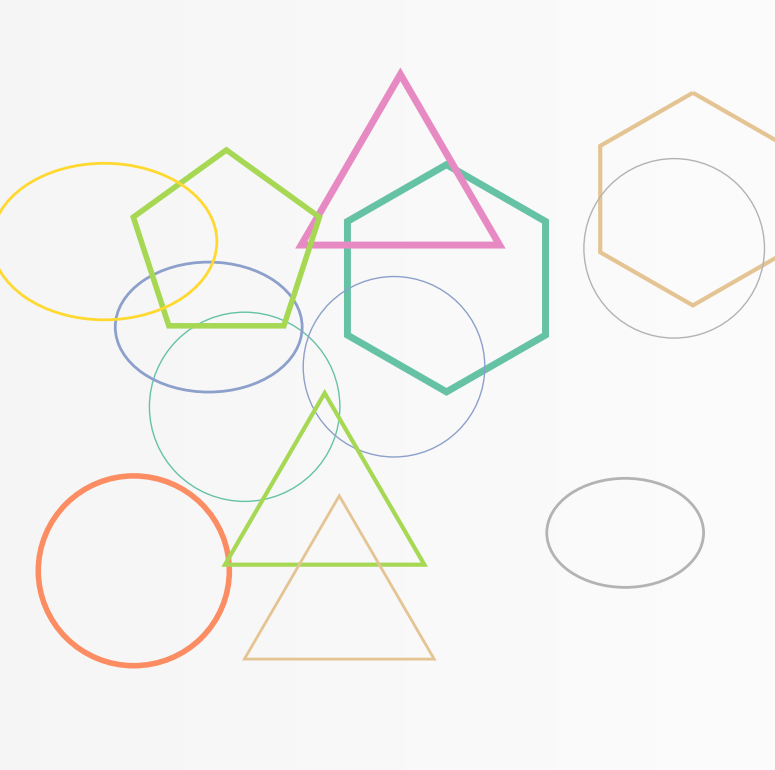[{"shape": "hexagon", "thickness": 2.5, "radius": 0.74, "center": [0.576, 0.639]}, {"shape": "circle", "thickness": 0.5, "radius": 0.61, "center": [0.316, 0.472]}, {"shape": "circle", "thickness": 2, "radius": 0.62, "center": [0.173, 0.259]}, {"shape": "circle", "thickness": 0.5, "radius": 0.59, "center": [0.508, 0.524]}, {"shape": "oval", "thickness": 1, "radius": 0.6, "center": [0.269, 0.575]}, {"shape": "triangle", "thickness": 2.5, "radius": 0.74, "center": [0.517, 0.756]}, {"shape": "triangle", "thickness": 1.5, "radius": 0.74, "center": [0.419, 0.341]}, {"shape": "pentagon", "thickness": 2, "radius": 0.63, "center": [0.292, 0.679]}, {"shape": "oval", "thickness": 1, "radius": 0.73, "center": [0.135, 0.686]}, {"shape": "triangle", "thickness": 1, "radius": 0.71, "center": [0.438, 0.215]}, {"shape": "hexagon", "thickness": 1.5, "radius": 0.69, "center": [0.894, 0.741]}, {"shape": "circle", "thickness": 0.5, "radius": 0.58, "center": [0.87, 0.677]}, {"shape": "oval", "thickness": 1, "radius": 0.51, "center": [0.807, 0.308]}]